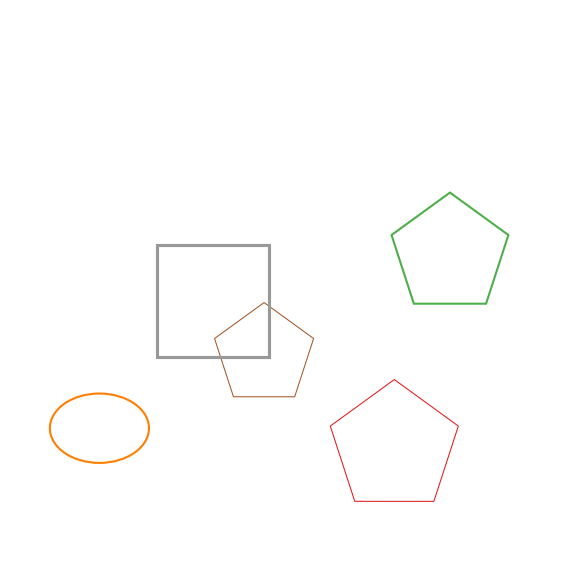[{"shape": "pentagon", "thickness": 0.5, "radius": 0.58, "center": [0.683, 0.225]}, {"shape": "pentagon", "thickness": 1, "radius": 0.53, "center": [0.779, 0.559]}, {"shape": "oval", "thickness": 1, "radius": 0.43, "center": [0.172, 0.258]}, {"shape": "pentagon", "thickness": 0.5, "radius": 0.45, "center": [0.457, 0.385]}, {"shape": "square", "thickness": 1.5, "radius": 0.49, "center": [0.368, 0.478]}]